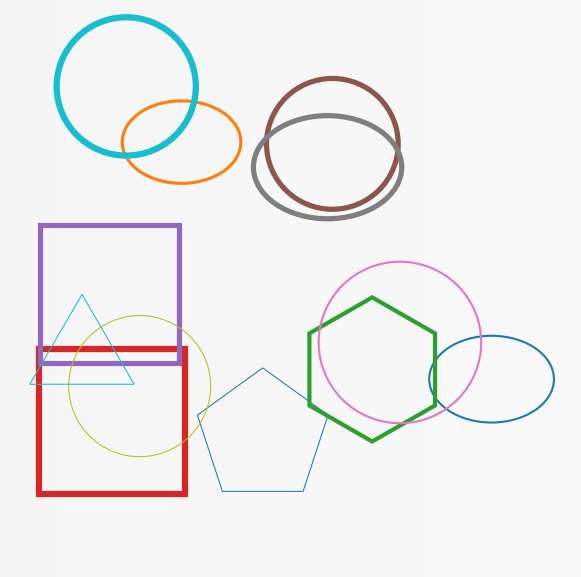[{"shape": "oval", "thickness": 1, "radius": 0.54, "center": [0.846, 0.343]}, {"shape": "pentagon", "thickness": 0.5, "radius": 0.59, "center": [0.452, 0.244]}, {"shape": "oval", "thickness": 1.5, "radius": 0.51, "center": [0.312, 0.753]}, {"shape": "hexagon", "thickness": 2, "radius": 0.62, "center": [0.64, 0.359]}, {"shape": "square", "thickness": 3, "radius": 0.63, "center": [0.193, 0.269]}, {"shape": "square", "thickness": 2.5, "radius": 0.6, "center": [0.188, 0.49]}, {"shape": "circle", "thickness": 2.5, "radius": 0.57, "center": [0.572, 0.75]}, {"shape": "circle", "thickness": 1, "radius": 0.7, "center": [0.688, 0.406]}, {"shape": "oval", "thickness": 2.5, "radius": 0.64, "center": [0.564, 0.71]}, {"shape": "circle", "thickness": 0.5, "radius": 0.61, "center": [0.24, 0.331]}, {"shape": "circle", "thickness": 3, "radius": 0.6, "center": [0.217, 0.85]}, {"shape": "triangle", "thickness": 0.5, "radius": 0.52, "center": [0.141, 0.386]}]